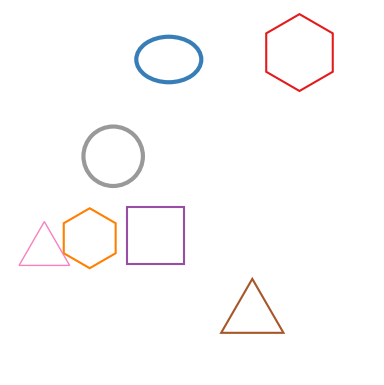[{"shape": "hexagon", "thickness": 1.5, "radius": 0.5, "center": [0.778, 0.863]}, {"shape": "oval", "thickness": 3, "radius": 0.42, "center": [0.438, 0.845]}, {"shape": "square", "thickness": 1.5, "radius": 0.37, "center": [0.405, 0.388]}, {"shape": "hexagon", "thickness": 1.5, "radius": 0.39, "center": [0.233, 0.381]}, {"shape": "triangle", "thickness": 1.5, "radius": 0.47, "center": [0.655, 0.182]}, {"shape": "triangle", "thickness": 1, "radius": 0.38, "center": [0.115, 0.349]}, {"shape": "circle", "thickness": 3, "radius": 0.39, "center": [0.294, 0.594]}]